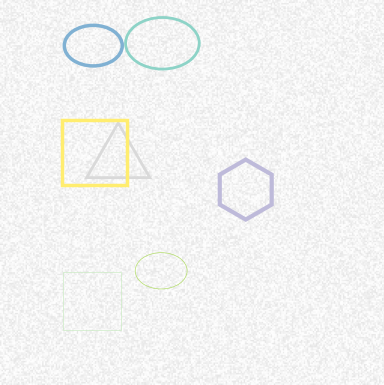[{"shape": "oval", "thickness": 2, "radius": 0.48, "center": [0.422, 0.888]}, {"shape": "hexagon", "thickness": 3, "radius": 0.39, "center": [0.638, 0.508]}, {"shape": "oval", "thickness": 2.5, "radius": 0.38, "center": [0.242, 0.881]}, {"shape": "oval", "thickness": 0.5, "radius": 0.34, "center": [0.419, 0.297]}, {"shape": "triangle", "thickness": 2, "radius": 0.47, "center": [0.307, 0.586]}, {"shape": "square", "thickness": 0.5, "radius": 0.37, "center": [0.239, 0.218]}, {"shape": "square", "thickness": 2.5, "radius": 0.42, "center": [0.246, 0.604]}]